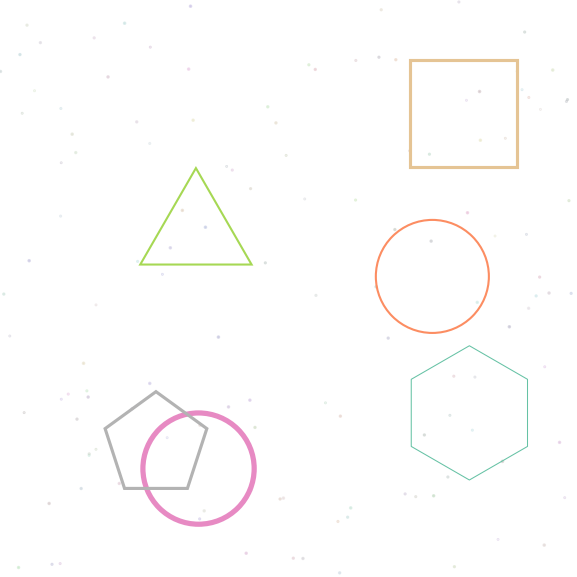[{"shape": "hexagon", "thickness": 0.5, "radius": 0.58, "center": [0.813, 0.284]}, {"shape": "circle", "thickness": 1, "radius": 0.49, "center": [0.749, 0.52]}, {"shape": "circle", "thickness": 2.5, "radius": 0.48, "center": [0.344, 0.188]}, {"shape": "triangle", "thickness": 1, "radius": 0.56, "center": [0.339, 0.597]}, {"shape": "square", "thickness": 1.5, "radius": 0.47, "center": [0.803, 0.803]}, {"shape": "pentagon", "thickness": 1.5, "radius": 0.46, "center": [0.27, 0.228]}]